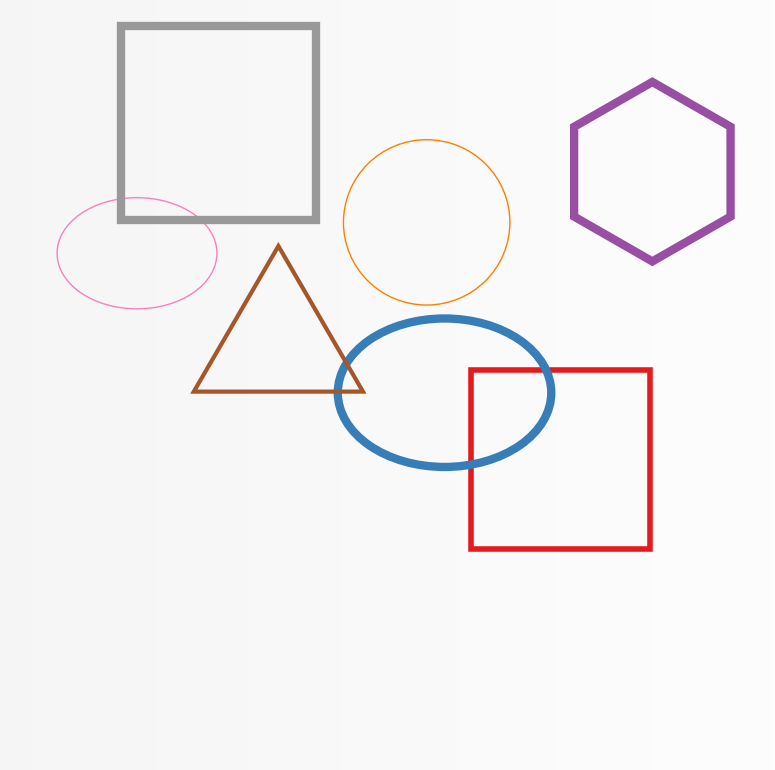[{"shape": "square", "thickness": 2, "radius": 0.58, "center": [0.724, 0.403]}, {"shape": "oval", "thickness": 3, "radius": 0.69, "center": [0.574, 0.49]}, {"shape": "hexagon", "thickness": 3, "radius": 0.58, "center": [0.842, 0.777]}, {"shape": "circle", "thickness": 0.5, "radius": 0.54, "center": [0.551, 0.711]}, {"shape": "triangle", "thickness": 1.5, "radius": 0.63, "center": [0.359, 0.554]}, {"shape": "oval", "thickness": 0.5, "radius": 0.52, "center": [0.177, 0.671]}, {"shape": "square", "thickness": 3, "radius": 0.63, "center": [0.282, 0.84]}]